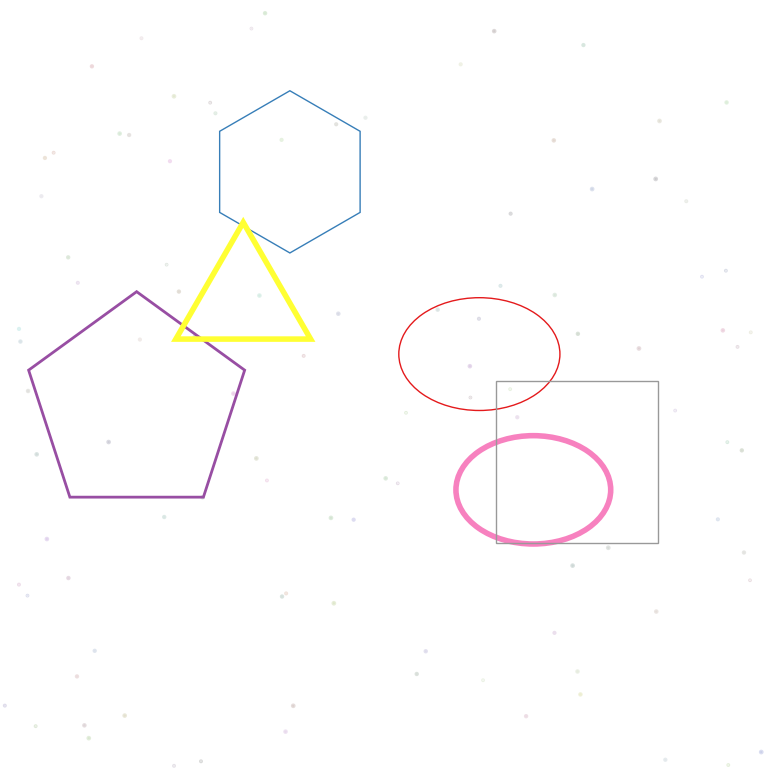[{"shape": "oval", "thickness": 0.5, "radius": 0.52, "center": [0.623, 0.54]}, {"shape": "hexagon", "thickness": 0.5, "radius": 0.53, "center": [0.376, 0.777]}, {"shape": "pentagon", "thickness": 1, "radius": 0.74, "center": [0.177, 0.474]}, {"shape": "triangle", "thickness": 2, "radius": 0.51, "center": [0.316, 0.61]}, {"shape": "oval", "thickness": 2, "radius": 0.5, "center": [0.693, 0.364]}, {"shape": "square", "thickness": 0.5, "radius": 0.53, "center": [0.75, 0.4]}]